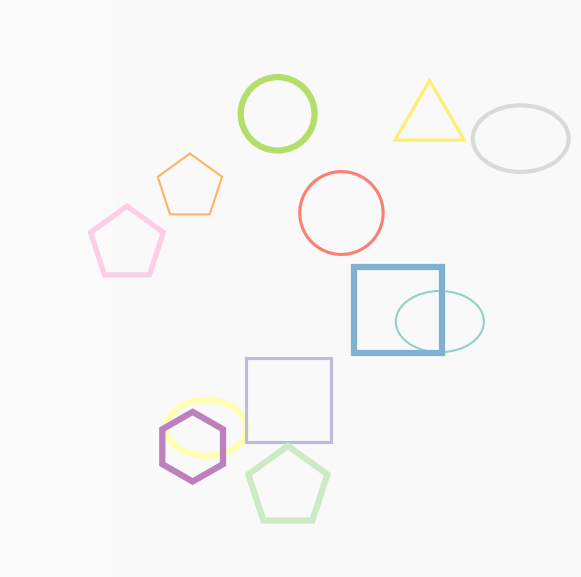[{"shape": "oval", "thickness": 1, "radius": 0.38, "center": [0.757, 0.442]}, {"shape": "oval", "thickness": 3, "radius": 0.35, "center": [0.355, 0.258]}, {"shape": "square", "thickness": 1.5, "radius": 0.36, "center": [0.496, 0.306]}, {"shape": "circle", "thickness": 1.5, "radius": 0.36, "center": [0.587, 0.63]}, {"shape": "square", "thickness": 3, "radius": 0.38, "center": [0.685, 0.462]}, {"shape": "pentagon", "thickness": 1, "radius": 0.29, "center": [0.327, 0.675]}, {"shape": "circle", "thickness": 3, "radius": 0.32, "center": [0.478, 0.802]}, {"shape": "pentagon", "thickness": 2.5, "radius": 0.33, "center": [0.218, 0.576]}, {"shape": "oval", "thickness": 2, "radius": 0.41, "center": [0.896, 0.759]}, {"shape": "hexagon", "thickness": 3, "radius": 0.3, "center": [0.331, 0.226]}, {"shape": "pentagon", "thickness": 3, "radius": 0.36, "center": [0.495, 0.156]}, {"shape": "triangle", "thickness": 1.5, "radius": 0.34, "center": [0.739, 0.791]}]